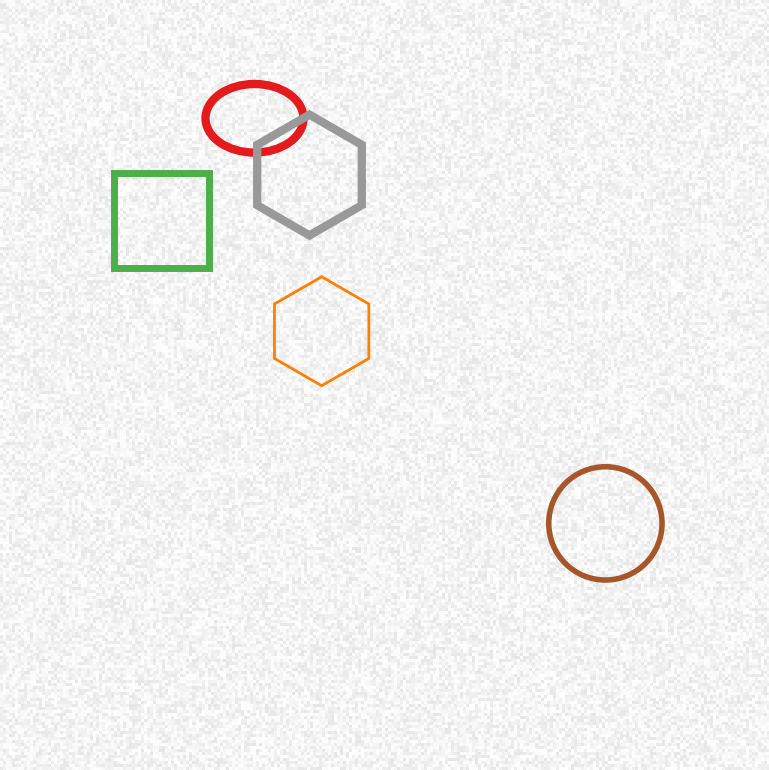[{"shape": "oval", "thickness": 3, "radius": 0.32, "center": [0.331, 0.846]}, {"shape": "square", "thickness": 2.5, "radius": 0.31, "center": [0.21, 0.714]}, {"shape": "hexagon", "thickness": 1, "radius": 0.35, "center": [0.418, 0.57]}, {"shape": "circle", "thickness": 2, "radius": 0.37, "center": [0.786, 0.32]}, {"shape": "hexagon", "thickness": 3, "radius": 0.39, "center": [0.402, 0.773]}]